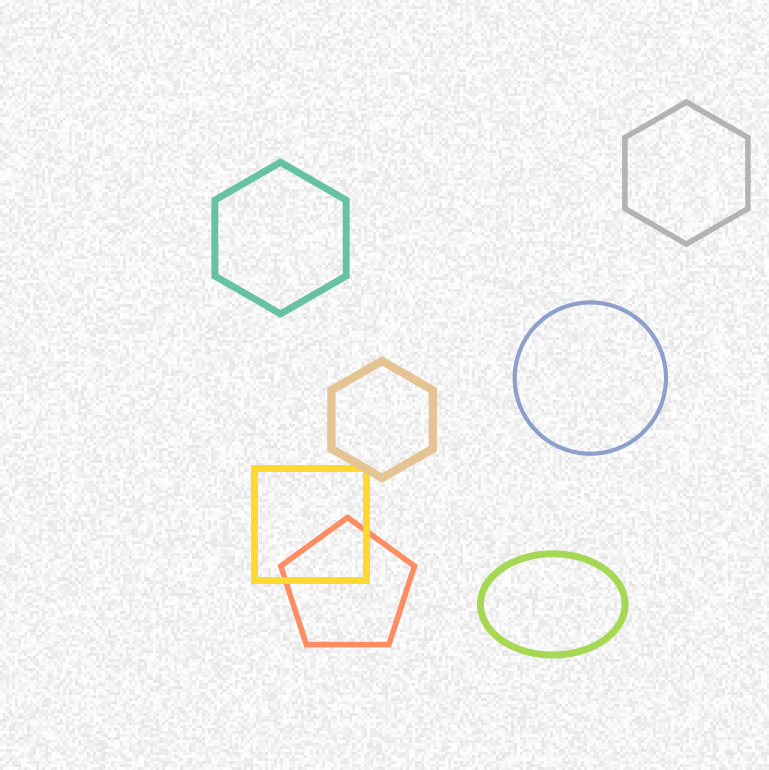[{"shape": "hexagon", "thickness": 2.5, "radius": 0.49, "center": [0.364, 0.691]}, {"shape": "pentagon", "thickness": 2, "radius": 0.46, "center": [0.451, 0.237]}, {"shape": "circle", "thickness": 1.5, "radius": 0.49, "center": [0.767, 0.509]}, {"shape": "oval", "thickness": 2.5, "radius": 0.47, "center": [0.718, 0.215]}, {"shape": "square", "thickness": 2.5, "radius": 0.36, "center": [0.402, 0.319]}, {"shape": "hexagon", "thickness": 3, "radius": 0.38, "center": [0.496, 0.455]}, {"shape": "hexagon", "thickness": 2, "radius": 0.46, "center": [0.891, 0.775]}]